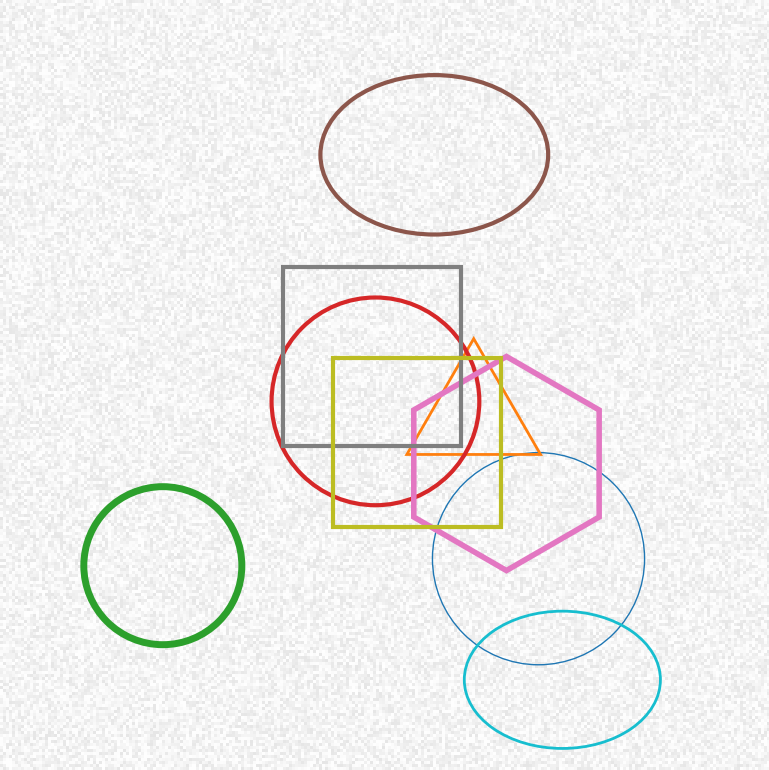[{"shape": "circle", "thickness": 0.5, "radius": 0.69, "center": [0.699, 0.274]}, {"shape": "triangle", "thickness": 1, "radius": 0.5, "center": [0.615, 0.46]}, {"shape": "circle", "thickness": 2.5, "radius": 0.51, "center": [0.211, 0.265]}, {"shape": "circle", "thickness": 1.5, "radius": 0.67, "center": [0.488, 0.479]}, {"shape": "oval", "thickness": 1.5, "radius": 0.74, "center": [0.564, 0.799]}, {"shape": "hexagon", "thickness": 2, "radius": 0.69, "center": [0.658, 0.398]}, {"shape": "square", "thickness": 1.5, "radius": 0.58, "center": [0.483, 0.537]}, {"shape": "square", "thickness": 1.5, "radius": 0.55, "center": [0.542, 0.425]}, {"shape": "oval", "thickness": 1, "radius": 0.64, "center": [0.73, 0.117]}]